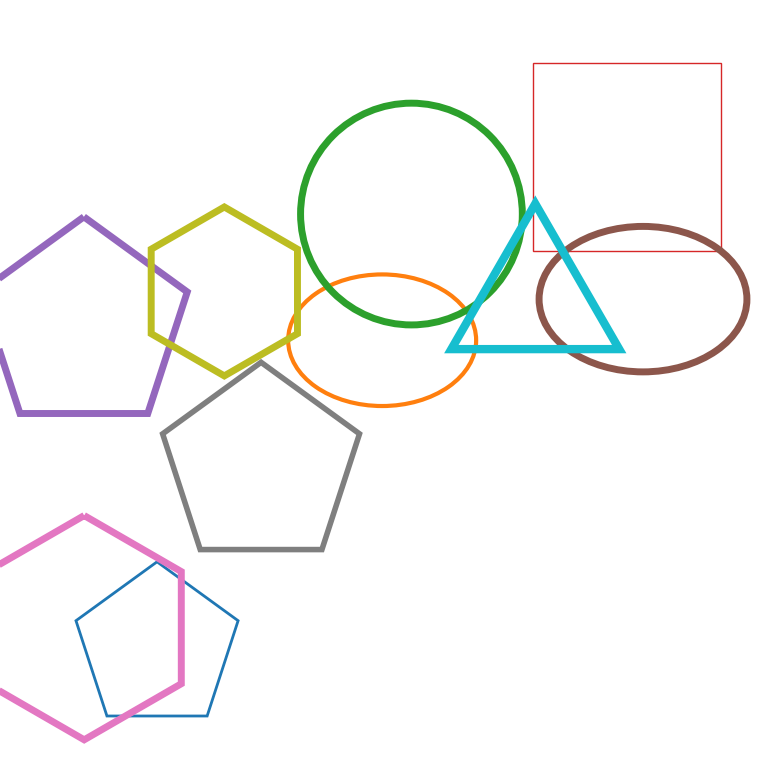[{"shape": "pentagon", "thickness": 1, "radius": 0.55, "center": [0.204, 0.16]}, {"shape": "oval", "thickness": 1.5, "radius": 0.61, "center": [0.496, 0.558]}, {"shape": "circle", "thickness": 2.5, "radius": 0.72, "center": [0.534, 0.722]}, {"shape": "square", "thickness": 0.5, "radius": 0.61, "center": [0.814, 0.796]}, {"shape": "pentagon", "thickness": 2.5, "radius": 0.71, "center": [0.109, 0.577]}, {"shape": "oval", "thickness": 2.5, "radius": 0.67, "center": [0.835, 0.612]}, {"shape": "hexagon", "thickness": 2.5, "radius": 0.73, "center": [0.109, 0.185]}, {"shape": "pentagon", "thickness": 2, "radius": 0.67, "center": [0.339, 0.395]}, {"shape": "hexagon", "thickness": 2.5, "radius": 0.55, "center": [0.291, 0.622]}, {"shape": "triangle", "thickness": 3, "radius": 0.63, "center": [0.695, 0.61]}]